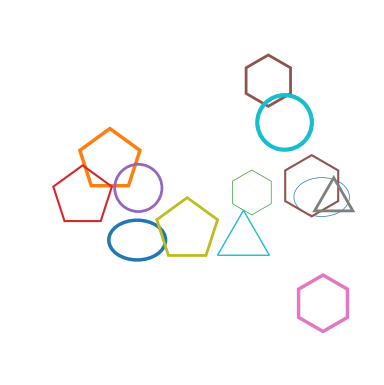[{"shape": "oval", "thickness": 0.5, "radius": 0.36, "center": [0.836, 0.488]}, {"shape": "oval", "thickness": 2.5, "radius": 0.37, "center": [0.356, 0.376]}, {"shape": "pentagon", "thickness": 2.5, "radius": 0.41, "center": [0.285, 0.584]}, {"shape": "hexagon", "thickness": 0.5, "radius": 0.29, "center": [0.654, 0.5]}, {"shape": "pentagon", "thickness": 1.5, "radius": 0.4, "center": [0.215, 0.49]}, {"shape": "circle", "thickness": 2, "radius": 0.31, "center": [0.359, 0.512]}, {"shape": "hexagon", "thickness": 2, "radius": 0.33, "center": [0.697, 0.791]}, {"shape": "hexagon", "thickness": 1.5, "radius": 0.4, "center": [0.81, 0.518]}, {"shape": "hexagon", "thickness": 2.5, "radius": 0.37, "center": [0.839, 0.212]}, {"shape": "triangle", "thickness": 2, "radius": 0.29, "center": [0.867, 0.481]}, {"shape": "pentagon", "thickness": 2, "radius": 0.41, "center": [0.486, 0.404]}, {"shape": "circle", "thickness": 3, "radius": 0.35, "center": [0.739, 0.682]}, {"shape": "triangle", "thickness": 1, "radius": 0.39, "center": [0.632, 0.376]}]